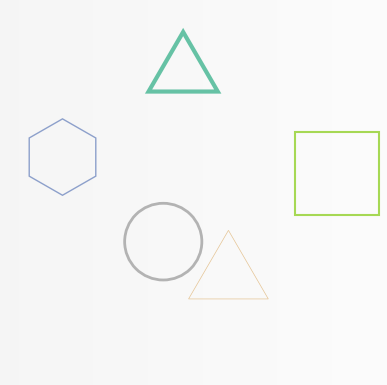[{"shape": "triangle", "thickness": 3, "radius": 0.52, "center": [0.473, 0.814]}, {"shape": "hexagon", "thickness": 1, "radius": 0.5, "center": [0.161, 0.592]}, {"shape": "square", "thickness": 1.5, "radius": 0.54, "center": [0.869, 0.549]}, {"shape": "triangle", "thickness": 0.5, "radius": 0.59, "center": [0.59, 0.283]}, {"shape": "circle", "thickness": 2, "radius": 0.5, "center": [0.421, 0.372]}]